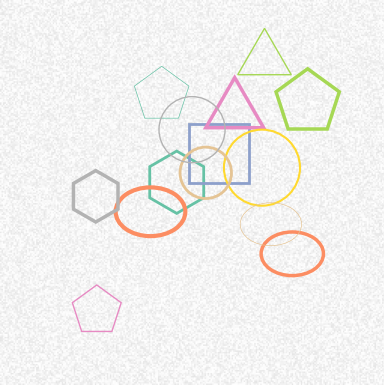[{"shape": "hexagon", "thickness": 2, "radius": 0.4, "center": [0.459, 0.527]}, {"shape": "pentagon", "thickness": 0.5, "radius": 0.37, "center": [0.42, 0.753]}, {"shape": "oval", "thickness": 2.5, "radius": 0.4, "center": [0.759, 0.341]}, {"shape": "oval", "thickness": 3, "radius": 0.45, "center": [0.391, 0.45]}, {"shape": "square", "thickness": 2, "radius": 0.39, "center": [0.569, 0.601]}, {"shape": "triangle", "thickness": 2.5, "radius": 0.43, "center": [0.61, 0.712]}, {"shape": "pentagon", "thickness": 1, "radius": 0.33, "center": [0.251, 0.193]}, {"shape": "pentagon", "thickness": 2.5, "radius": 0.43, "center": [0.799, 0.735]}, {"shape": "triangle", "thickness": 1, "radius": 0.4, "center": [0.687, 0.846]}, {"shape": "circle", "thickness": 1.5, "radius": 0.49, "center": [0.68, 0.565]}, {"shape": "oval", "thickness": 0.5, "radius": 0.4, "center": [0.704, 0.418]}, {"shape": "circle", "thickness": 2, "radius": 0.33, "center": [0.534, 0.551]}, {"shape": "circle", "thickness": 1, "radius": 0.43, "center": [0.499, 0.663]}, {"shape": "hexagon", "thickness": 2.5, "radius": 0.33, "center": [0.249, 0.49]}]